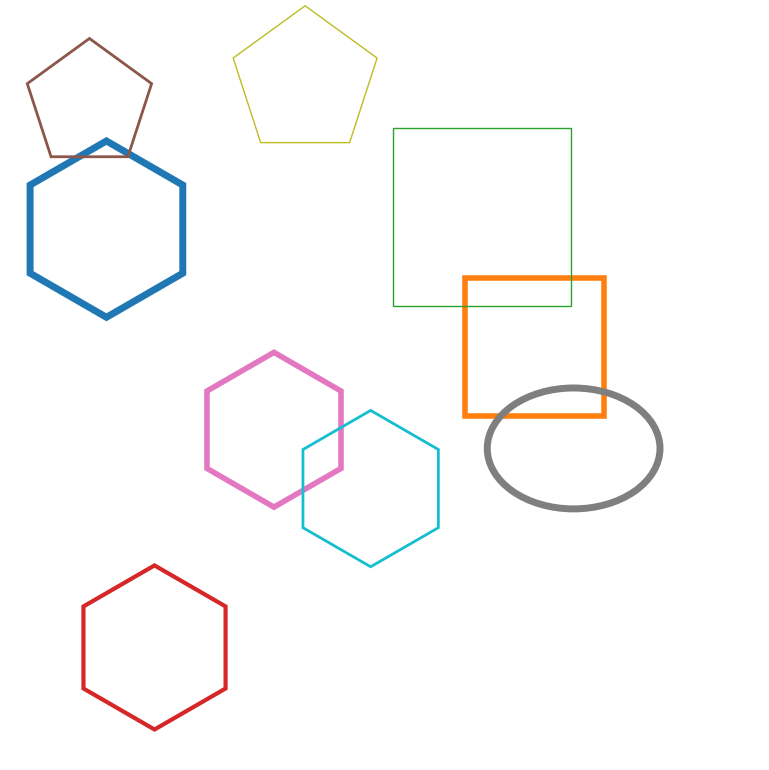[{"shape": "hexagon", "thickness": 2.5, "radius": 0.57, "center": [0.138, 0.702]}, {"shape": "square", "thickness": 2, "radius": 0.45, "center": [0.694, 0.549]}, {"shape": "square", "thickness": 0.5, "radius": 0.58, "center": [0.626, 0.718]}, {"shape": "hexagon", "thickness": 1.5, "radius": 0.53, "center": [0.201, 0.159]}, {"shape": "pentagon", "thickness": 1, "radius": 0.42, "center": [0.116, 0.865]}, {"shape": "hexagon", "thickness": 2, "radius": 0.5, "center": [0.356, 0.442]}, {"shape": "oval", "thickness": 2.5, "radius": 0.56, "center": [0.745, 0.418]}, {"shape": "pentagon", "thickness": 0.5, "radius": 0.49, "center": [0.396, 0.894]}, {"shape": "hexagon", "thickness": 1, "radius": 0.51, "center": [0.481, 0.365]}]